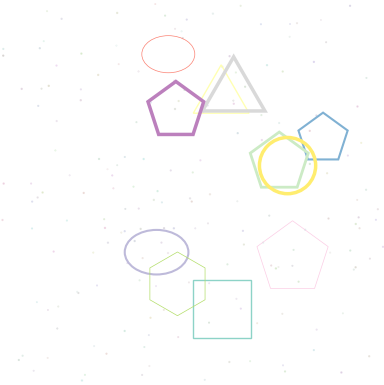[{"shape": "square", "thickness": 1, "radius": 0.38, "center": [0.577, 0.198]}, {"shape": "triangle", "thickness": 1, "radius": 0.42, "center": [0.574, 0.748]}, {"shape": "oval", "thickness": 1.5, "radius": 0.41, "center": [0.407, 0.345]}, {"shape": "oval", "thickness": 0.5, "radius": 0.34, "center": [0.437, 0.859]}, {"shape": "pentagon", "thickness": 1.5, "radius": 0.34, "center": [0.839, 0.64]}, {"shape": "hexagon", "thickness": 0.5, "radius": 0.41, "center": [0.461, 0.263]}, {"shape": "pentagon", "thickness": 0.5, "radius": 0.49, "center": [0.76, 0.329]}, {"shape": "triangle", "thickness": 2.5, "radius": 0.47, "center": [0.607, 0.759]}, {"shape": "pentagon", "thickness": 2.5, "radius": 0.38, "center": [0.457, 0.712]}, {"shape": "pentagon", "thickness": 2, "radius": 0.4, "center": [0.725, 0.578]}, {"shape": "circle", "thickness": 2.5, "radius": 0.37, "center": [0.747, 0.57]}]